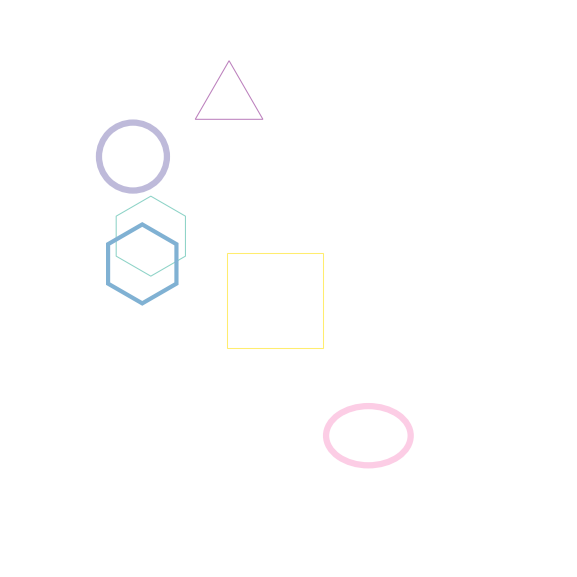[{"shape": "hexagon", "thickness": 0.5, "radius": 0.35, "center": [0.261, 0.59]}, {"shape": "circle", "thickness": 3, "radius": 0.29, "center": [0.23, 0.728]}, {"shape": "hexagon", "thickness": 2, "radius": 0.34, "center": [0.246, 0.542]}, {"shape": "oval", "thickness": 3, "radius": 0.37, "center": [0.638, 0.245]}, {"shape": "triangle", "thickness": 0.5, "radius": 0.34, "center": [0.397, 0.826]}, {"shape": "square", "thickness": 0.5, "radius": 0.41, "center": [0.476, 0.479]}]